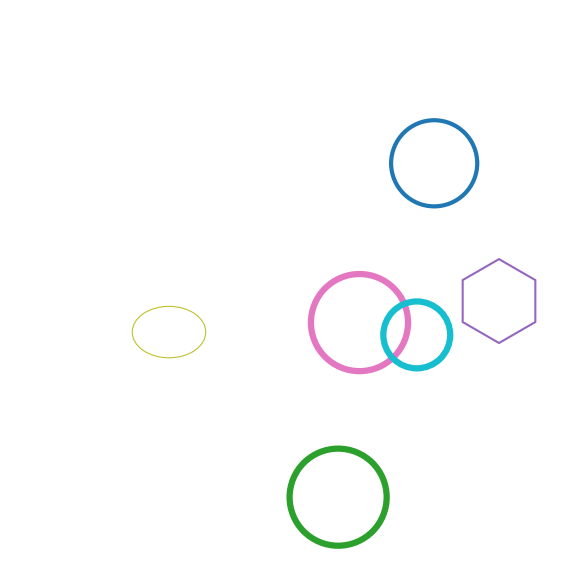[{"shape": "circle", "thickness": 2, "radius": 0.37, "center": [0.752, 0.716]}, {"shape": "circle", "thickness": 3, "radius": 0.42, "center": [0.586, 0.138]}, {"shape": "hexagon", "thickness": 1, "radius": 0.36, "center": [0.864, 0.478]}, {"shape": "circle", "thickness": 3, "radius": 0.42, "center": [0.622, 0.441]}, {"shape": "oval", "thickness": 0.5, "radius": 0.32, "center": [0.293, 0.424]}, {"shape": "circle", "thickness": 3, "radius": 0.29, "center": [0.722, 0.419]}]